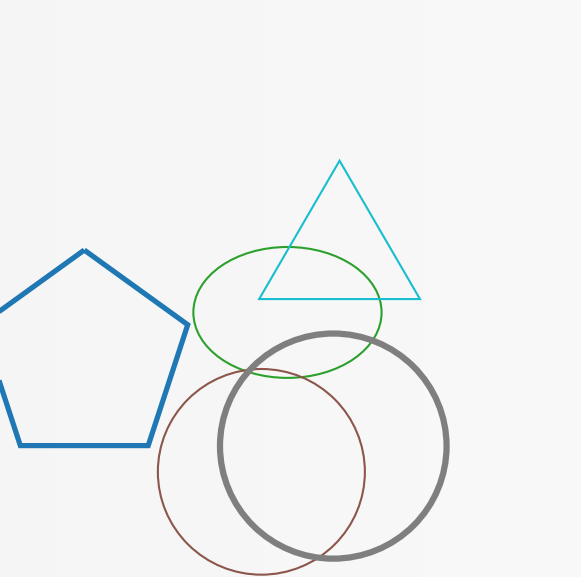[{"shape": "pentagon", "thickness": 2.5, "radius": 0.94, "center": [0.145, 0.379]}, {"shape": "oval", "thickness": 1, "radius": 0.81, "center": [0.495, 0.458]}, {"shape": "circle", "thickness": 1, "radius": 0.89, "center": [0.45, 0.182]}, {"shape": "circle", "thickness": 3, "radius": 0.97, "center": [0.573, 0.227]}, {"shape": "triangle", "thickness": 1, "radius": 0.8, "center": [0.584, 0.561]}]